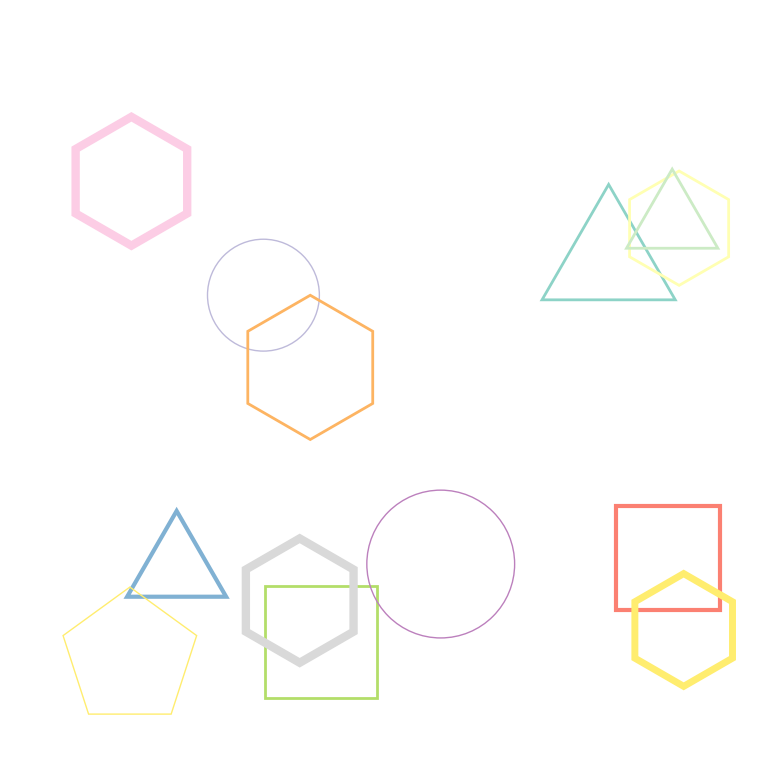[{"shape": "triangle", "thickness": 1, "radius": 0.5, "center": [0.79, 0.661]}, {"shape": "hexagon", "thickness": 1, "radius": 0.37, "center": [0.882, 0.704]}, {"shape": "circle", "thickness": 0.5, "radius": 0.36, "center": [0.342, 0.617]}, {"shape": "square", "thickness": 1.5, "radius": 0.34, "center": [0.868, 0.275]}, {"shape": "triangle", "thickness": 1.5, "radius": 0.37, "center": [0.229, 0.262]}, {"shape": "hexagon", "thickness": 1, "radius": 0.47, "center": [0.403, 0.523]}, {"shape": "square", "thickness": 1, "radius": 0.36, "center": [0.417, 0.166]}, {"shape": "hexagon", "thickness": 3, "radius": 0.42, "center": [0.171, 0.765]}, {"shape": "hexagon", "thickness": 3, "radius": 0.4, "center": [0.389, 0.22]}, {"shape": "circle", "thickness": 0.5, "radius": 0.48, "center": [0.572, 0.267]}, {"shape": "triangle", "thickness": 1, "radius": 0.34, "center": [0.873, 0.712]}, {"shape": "hexagon", "thickness": 2.5, "radius": 0.37, "center": [0.888, 0.182]}, {"shape": "pentagon", "thickness": 0.5, "radius": 0.46, "center": [0.169, 0.146]}]